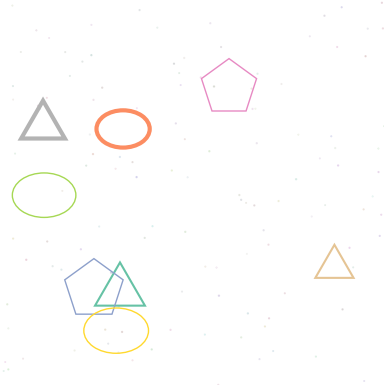[{"shape": "triangle", "thickness": 1.5, "radius": 0.37, "center": [0.312, 0.244]}, {"shape": "oval", "thickness": 3, "radius": 0.35, "center": [0.32, 0.665]}, {"shape": "pentagon", "thickness": 1, "radius": 0.4, "center": [0.244, 0.249]}, {"shape": "pentagon", "thickness": 1, "radius": 0.38, "center": [0.595, 0.773]}, {"shape": "oval", "thickness": 1, "radius": 0.41, "center": [0.115, 0.493]}, {"shape": "oval", "thickness": 1, "radius": 0.42, "center": [0.302, 0.141]}, {"shape": "triangle", "thickness": 1.5, "radius": 0.29, "center": [0.869, 0.307]}, {"shape": "triangle", "thickness": 3, "radius": 0.33, "center": [0.112, 0.673]}]